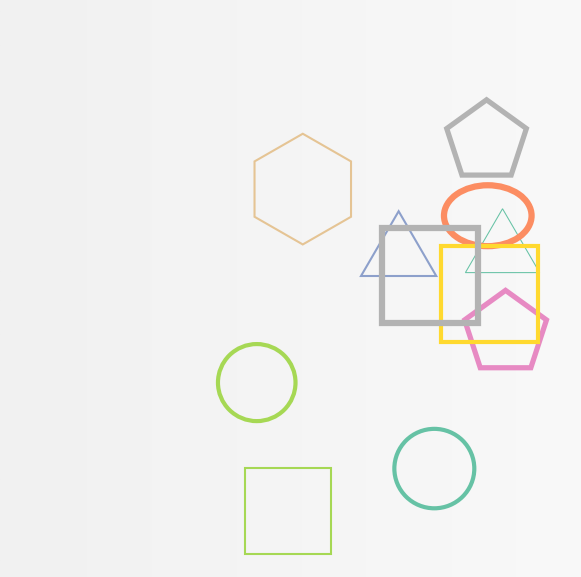[{"shape": "triangle", "thickness": 0.5, "radius": 0.37, "center": [0.865, 0.564]}, {"shape": "circle", "thickness": 2, "radius": 0.34, "center": [0.747, 0.188]}, {"shape": "oval", "thickness": 3, "radius": 0.38, "center": [0.839, 0.626]}, {"shape": "triangle", "thickness": 1, "radius": 0.37, "center": [0.686, 0.559]}, {"shape": "pentagon", "thickness": 2.5, "radius": 0.37, "center": [0.87, 0.422]}, {"shape": "circle", "thickness": 2, "radius": 0.33, "center": [0.442, 0.337]}, {"shape": "square", "thickness": 1, "radius": 0.37, "center": [0.496, 0.115]}, {"shape": "square", "thickness": 2, "radius": 0.42, "center": [0.843, 0.49]}, {"shape": "hexagon", "thickness": 1, "radius": 0.48, "center": [0.521, 0.672]}, {"shape": "square", "thickness": 3, "radius": 0.41, "center": [0.74, 0.522]}, {"shape": "pentagon", "thickness": 2.5, "radius": 0.36, "center": [0.837, 0.754]}]